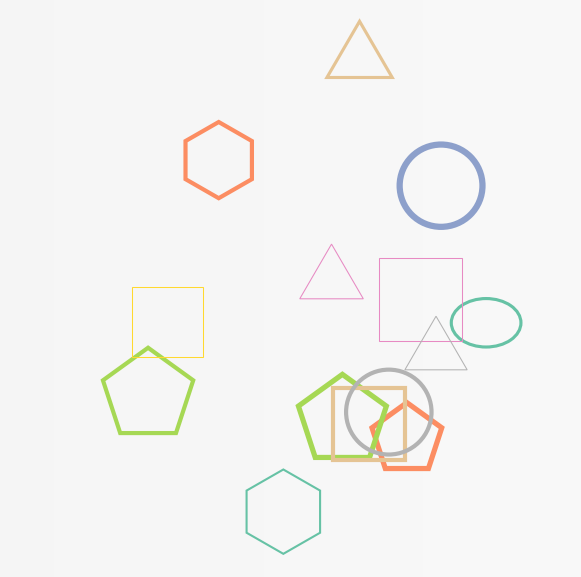[{"shape": "hexagon", "thickness": 1, "radius": 0.37, "center": [0.487, 0.113]}, {"shape": "oval", "thickness": 1.5, "radius": 0.3, "center": [0.836, 0.44]}, {"shape": "hexagon", "thickness": 2, "radius": 0.33, "center": [0.376, 0.722]}, {"shape": "pentagon", "thickness": 2.5, "radius": 0.32, "center": [0.7, 0.239]}, {"shape": "circle", "thickness": 3, "radius": 0.36, "center": [0.759, 0.678]}, {"shape": "triangle", "thickness": 0.5, "radius": 0.32, "center": [0.57, 0.513]}, {"shape": "square", "thickness": 0.5, "radius": 0.36, "center": [0.723, 0.481]}, {"shape": "pentagon", "thickness": 2, "radius": 0.41, "center": [0.255, 0.315]}, {"shape": "pentagon", "thickness": 2.5, "radius": 0.4, "center": [0.589, 0.271]}, {"shape": "square", "thickness": 0.5, "radius": 0.3, "center": [0.288, 0.442]}, {"shape": "square", "thickness": 2, "radius": 0.31, "center": [0.635, 0.264]}, {"shape": "triangle", "thickness": 1.5, "radius": 0.32, "center": [0.619, 0.897]}, {"shape": "triangle", "thickness": 0.5, "radius": 0.31, "center": [0.75, 0.39]}, {"shape": "circle", "thickness": 2, "radius": 0.37, "center": [0.669, 0.286]}]